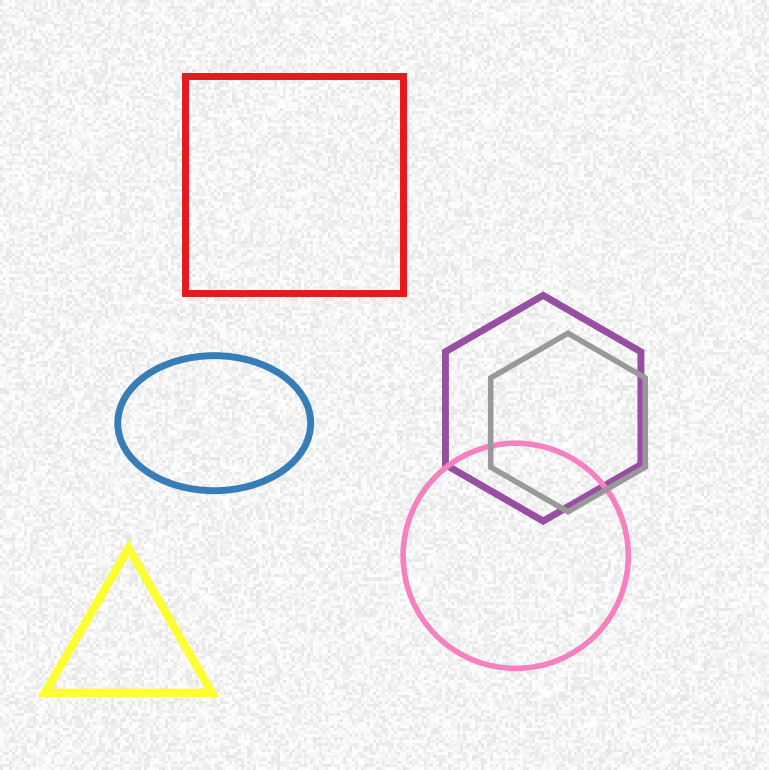[{"shape": "square", "thickness": 2.5, "radius": 0.71, "center": [0.382, 0.76]}, {"shape": "oval", "thickness": 2.5, "radius": 0.63, "center": [0.278, 0.45]}, {"shape": "hexagon", "thickness": 2.5, "radius": 0.73, "center": [0.705, 0.47]}, {"shape": "triangle", "thickness": 3, "radius": 0.63, "center": [0.167, 0.163]}, {"shape": "circle", "thickness": 2, "radius": 0.73, "center": [0.67, 0.278]}, {"shape": "hexagon", "thickness": 2, "radius": 0.58, "center": [0.738, 0.451]}]